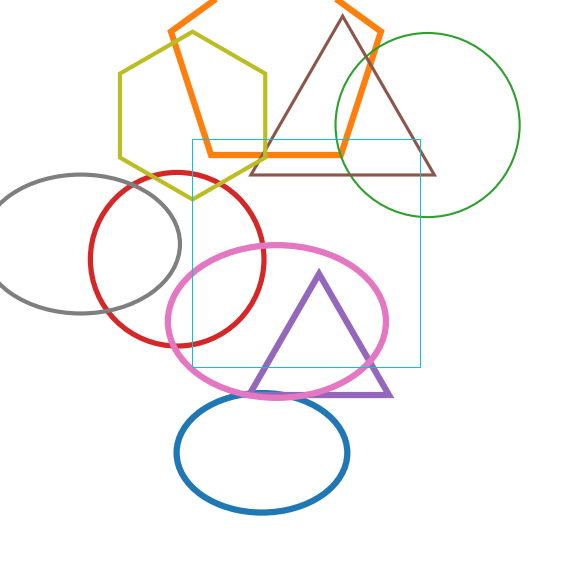[{"shape": "oval", "thickness": 3, "radius": 0.74, "center": [0.454, 0.215]}, {"shape": "pentagon", "thickness": 3, "radius": 0.96, "center": [0.478, 0.885]}, {"shape": "circle", "thickness": 1, "radius": 0.8, "center": [0.74, 0.783]}, {"shape": "circle", "thickness": 2.5, "radius": 0.75, "center": [0.307, 0.55]}, {"shape": "triangle", "thickness": 3, "radius": 0.7, "center": [0.552, 0.385]}, {"shape": "triangle", "thickness": 1.5, "radius": 0.92, "center": [0.593, 0.788]}, {"shape": "oval", "thickness": 3, "radius": 0.94, "center": [0.48, 0.442]}, {"shape": "oval", "thickness": 2, "radius": 0.86, "center": [0.14, 0.577]}, {"shape": "hexagon", "thickness": 2, "radius": 0.73, "center": [0.333, 0.799]}, {"shape": "square", "thickness": 0.5, "radius": 0.99, "center": [0.53, 0.561]}]